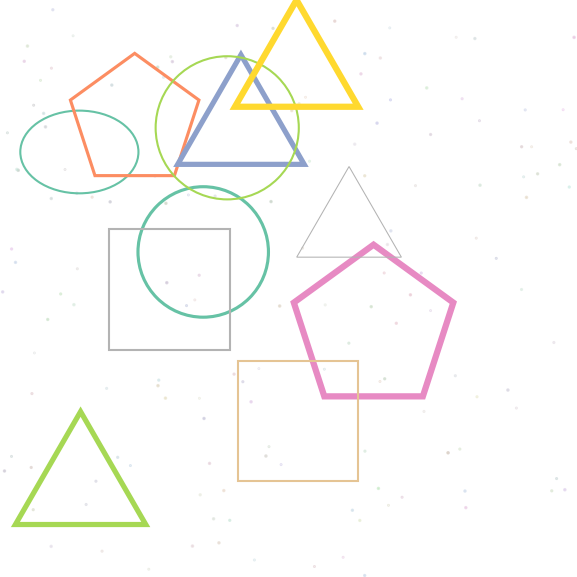[{"shape": "oval", "thickness": 1, "radius": 0.51, "center": [0.137, 0.736]}, {"shape": "circle", "thickness": 1.5, "radius": 0.56, "center": [0.352, 0.563]}, {"shape": "pentagon", "thickness": 1.5, "radius": 0.59, "center": [0.233, 0.79]}, {"shape": "triangle", "thickness": 2.5, "radius": 0.63, "center": [0.417, 0.778]}, {"shape": "pentagon", "thickness": 3, "radius": 0.73, "center": [0.647, 0.43]}, {"shape": "triangle", "thickness": 2.5, "radius": 0.65, "center": [0.14, 0.156]}, {"shape": "circle", "thickness": 1, "radius": 0.62, "center": [0.393, 0.778]}, {"shape": "triangle", "thickness": 3, "radius": 0.62, "center": [0.514, 0.876]}, {"shape": "square", "thickness": 1, "radius": 0.52, "center": [0.516, 0.27]}, {"shape": "triangle", "thickness": 0.5, "radius": 0.52, "center": [0.604, 0.606]}, {"shape": "square", "thickness": 1, "radius": 0.52, "center": [0.294, 0.497]}]